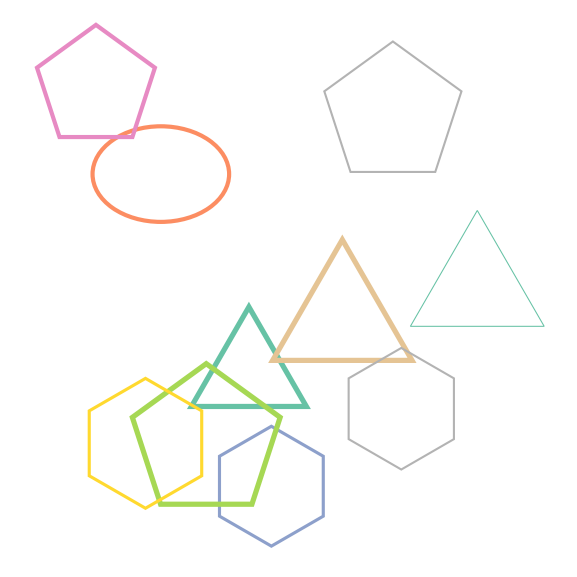[{"shape": "triangle", "thickness": 2.5, "radius": 0.57, "center": [0.431, 0.353]}, {"shape": "triangle", "thickness": 0.5, "radius": 0.67, "center": [0.826, 0.501]}, {"shape": "oval", "thickness": 2, "radius": 0.59, "center": [0.279, 0.698]}, {"shape": "hexagon", "thickness": 1.5, "radius": 0.52, "center": [0.47, 0.157]}, {"shape": "pentagon", "thickness": 2, "radius": 0.54, "center": [0.166, 0.849]}, {"shape": "pentagon", "thickness": 2.5, "radius": 0.67, "center": [0.357, 0.235]}, {"shape": "hexagon", "thickness": 1.5, "radius": 0.56, "center": [0.252, 0.231]}, {"shape": "triangle", "thickness": 2.5, "radius": 0.7, "center": [0.593, 0.445]}, {"shape": "pentagon", "thickness": 1, "radius": 0.62, "center": [0.68, 0.802]}, {"shape": "hexagon", "thickness": 1, "radius": 0.53, "center": [0.695, 0.291]}]